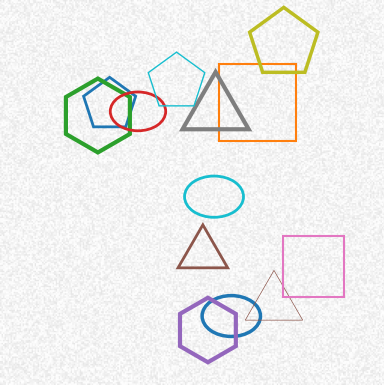[{"shape": "pentagon", "thickness": 2, "radius": 0.36, "center": [0.285, 0.728]}, {"shape": "oval", "thickness": 2.5, "radius": 0.38, "center": [0.601, 0.179]}, {"shape": "square", "thickness": 1.5, "radius": 0.5, "center": [0.669, 0.734]}, {"shape": "hexagon", "thickness": 3, "radius": 0.48, "center": [0.254, 0.7]}, {"shape": "oval", "thickness": 2, "radius": 0.36, "center": [0.358, 0.711]}, {"shape": "hexagon", "thickness": 3, "radius": 0.42, "center": [0.54, 0.143]}, {"shape": "triangle", "thickness": 0.5, "radius": 0.43, "center": [0.712, 0.212]}, {"shape": "triangle", "thickness": 2, "radius": 0.37, "center": [0.527, 0.342]}, {"shape": "square", "thickness": 1.5, "radius": 0.4, "center": [0.815, 0.309]}, {"shape": "triangle", "thickness": 3, "radius": 0.5, "center": [0.56, 0.714]}, {"shape": "pentagon", "thickness": 2.5, "radius": 0.47, "center": [0.737, 0.888]}, {"shape": "pentagon", "thickness": 1, "radius": 0.39, "center": [0.459, 0.787]}, {"shape": "oval", "thickness": 2, "radius": 0.38, "center": [0.556, 0.489]}]